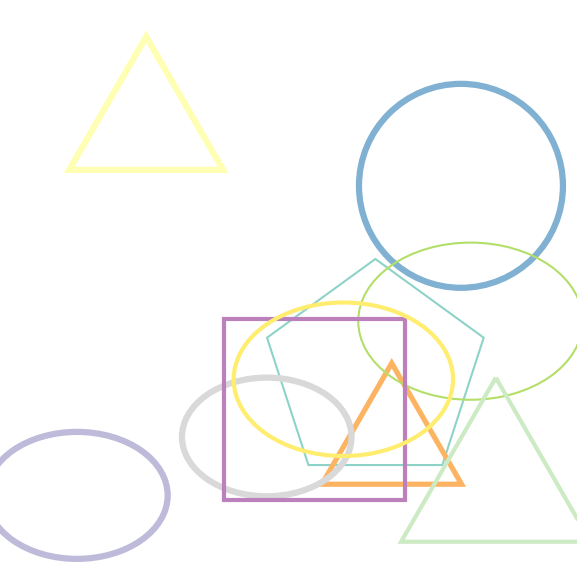[{"shape": "pentagon", "thickness": 1, "radius": 0.99, "center": [0.65, 0.353]}, {"shape": "triangle", "thickness": 3, "radius": 0.77, "center": [0.253, 0.782]}, {"shape": "oval", "thickness": 3, "radius": 0.79, "center": [0.133, 0.141]}, {"shape": "circle", "thickness": 3, "radius": 0.88, "center": [0.798, 0.677]}, {"shape": "triangle", "thickness": 2.5, "radius": 0.7, "center": [0.678, 0.231]}, {"shape": "oval", "thickness": 1, "radius": 0.97, "center": [0.815, 0.443]}, {"shape": "oval", "thickness": 3, "radius": 0.73, "center": [0.462, 0.243]}, {"shape": "square", "thickness": 2, "radius": 0.78, "center": [0.544, 0.29]}, {"shape": "triangle", "thickness": 2, "radius": 0.95, "center": [0.859, 0.156]}, {"shape": "oval", "thickness": 2, "radius": 0.95, "center": [0.595, 0.342]}]